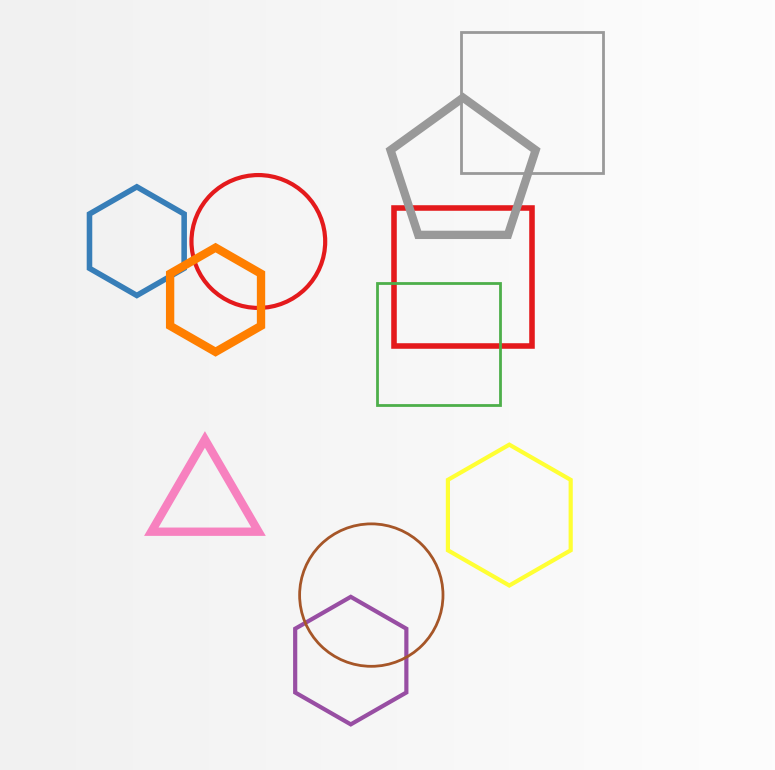[{"shape": "square", "thickness": 2, "radius": 0.45, "center": [0.597, 0.64]}, {"shape": "circle", "thickness": 1.5, "radius": 0.43, "center": [0.333, 0.686]}, {"shape": "hexagon", "thickness": 2, "radius": 0.35, "center": [0.177, 0.687]}, {"shape": "square", "thickness": 1, "radius": 0.4, "center": [0.565, 0.553]}, {"shape": "hexagon", "thickness": 1.5, "radius": 0.41, "center": [0.453, 0.142]}, {"shape": "hexagon", "thickness": 3, "radius": 0.34, "center": [0.278, 0.611]}, {"shape": "hexagon", "thickness": 1.5, "radius": 0.46, "center": [0.657, 0.331]}, {"shape": "circle", "thickness": 1, "radius": 0.46, "center": [0.479, 0.227]}, {"shape": "triangle", "thickness": 3, "radius": 0.4, "center": [0.264, 0.349]}, {"shape": "pentagon", "thickness": 3, "radius": 0.49, "center": [0.598, 0.775]}, {"shape": "square", "thickness": 1, "radius": 0.46, "center": [0.686, 0.867]}]